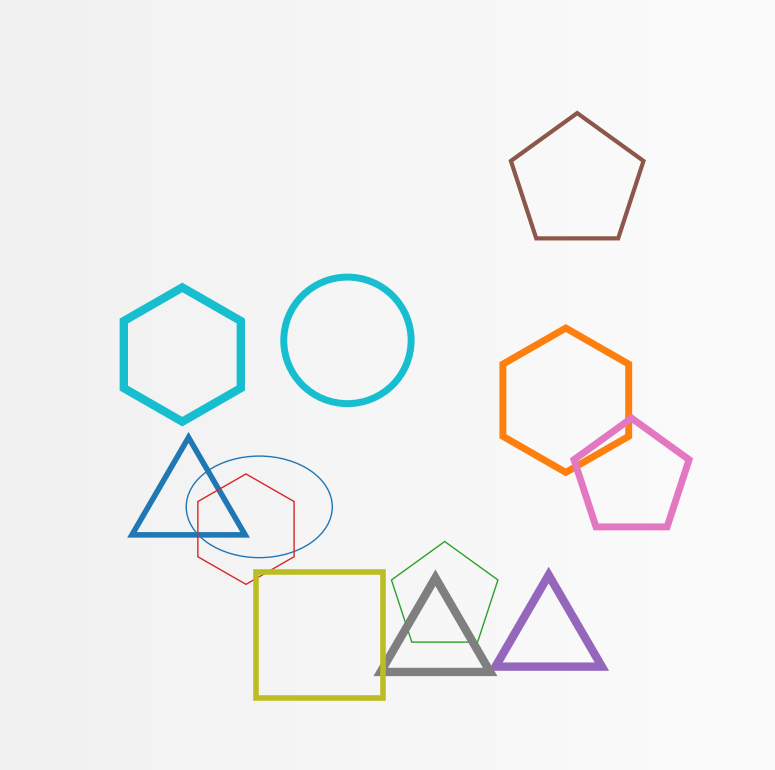[{"shape": "oval", "thickness": 0.5, "radius": 0.47, "center": [0.335, 0.342]}, {"shape": "triangle", "thickness": 2, "radius": 0.42, "center": [0.243, 0.348]}, {"shape": "hexagon", "thickness": 2.5, "radius": 0.47, "center": [0.73, 0.48]}, {"shape": "pentagon", "thickness": 0.5, "radius": 0.36, "center": [0.574, 0.224]}, {"shape": "hexagon", "thickness": 0.5, "radius": 0.36, "center": [0.317, 0.313]}, {"shape": "triangle", "thickness": 3, "radius": 0.4, "center": [0.708, 0.174]}, {"shape": "pentagon", "thickness": 1.5, "radius": 0.45, "center": [0.745, 0.763]}, {"shape": "pentagon", "thickness": 2.5, "radius": 0.39, "center": [0.815, 0.379]}, {"shape": "triangle", "thickness": 3, "radius": 0.41, "center": [0.562, 0.168]}, {"shape": "square", "thickness": 2, "radius": 0.41, "center": [0.412, 0.175]}, {"shape": "hexagon", "thickness": 3, "radius": 0.44, "center": [0.235, 0.54]}, {"shape": "circle", "thickness": 2.5, "radius": 0.41, "center": [0.448, 0.558]}]